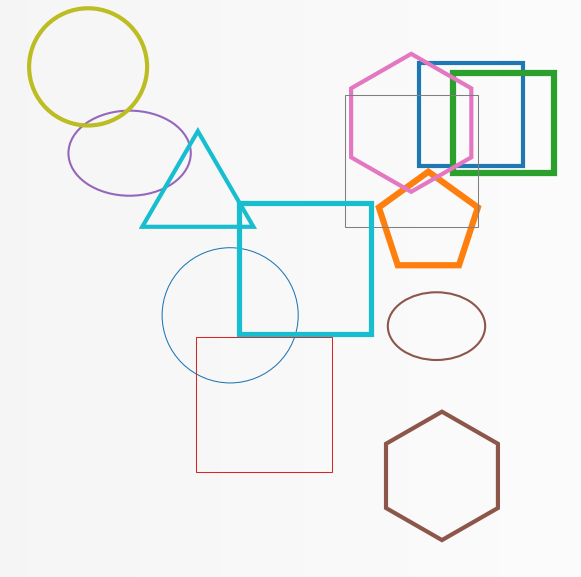[{"shape": "square", "thickness": 2, "radius": 0.45, "center": [0.811, 0.801]}, {"shape": "circle", "thickness": 0.5, "radius": 0.59, "center": [0.396, 0.453]}, {"shape": "pentagon", "thickness": 3, "radius": 0.45, "center": [0.737, 0.612]}, {"shape": "square", "thickness": 3, "radius": 0.43, "center": [0.866, 0.787]}, {"shape": "square", "thickness": 0.5, "radius": 0.59, "center": [0.455, 0.299]}, {"shape": "oval", "thickness": 1, "radius": 0.53, "center": [0.223, 0.734]}, {"shape": "hexagon", "thickness": 2, "radius": 0.56, "center": [0.76, 0.175]}, {"shape": "oval", "thickness": 1, "radius": 0.42, "center": [0.751, 0.434]}, {"shape": "hexagon", "thickness": 2, "radius": 0.6, "center": [0.707, 0.786]}, {"shape": "square", "thickness": 0.5, "radius": 0.57, "center": [0.708, 0.721]}, {"shape": "circle", "thickness": 2, "radius": 0.51, "center": [0.152, 0.883]}, {"shape": "square", "thickness": 2.5, "radius": 0.57, "center": [0.525, 0.534]}, {"shape": "triangle", "thickness": 2, "radius": 0.55, "center": [0.34, 0.662]}]